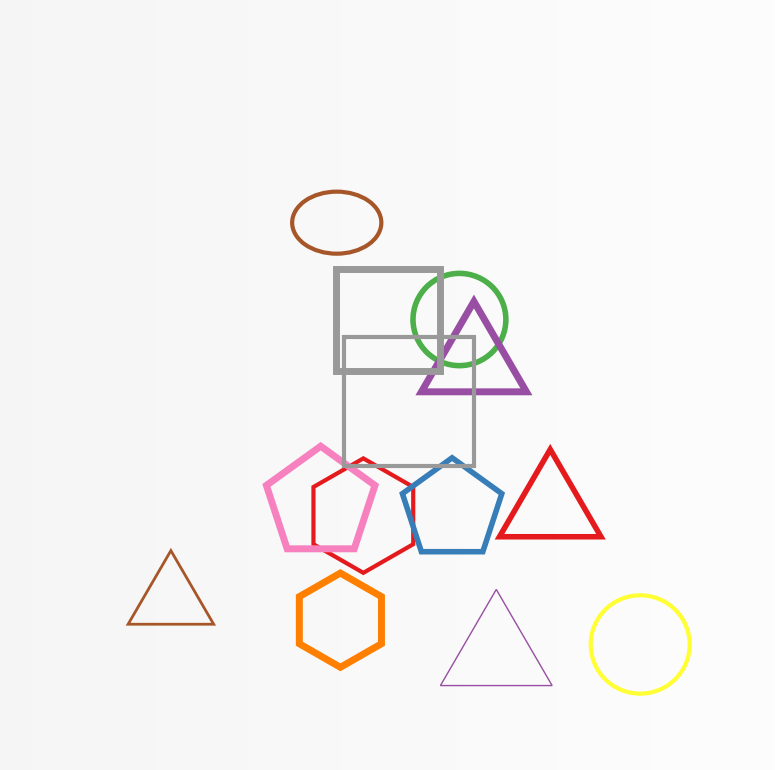[{"shape": "triangle", "thickness": 2, "radius": 0.38, "center": [0.71, 0.341]}, {"shape": "hexagon", "thickness": 1.5, "radius": 0.37, "center": [0.469, 0.33]}, {"shape": "pentagon", "thickness": 2, "radius": 0.34, "center": [0.583, 0.338]}, {"shape": "circle", "thickness": 2, "radius": 0.3, "center": [0.593, 0.585]}, {"shape": "triangle", "thickness": 2.5, "radius": 0.39, "center": [0.612, 0.53]}, {"shape": "triangle", "thickness": 0.5, "radius": 0.42, "center": [0.64, 0.151]}, {"shape": "hexagon", "thickness": 2.5, "radius": 0.31, "center": [0.439, 0.195]}, {"shape": "circle", "thickness": 1.5, "radius": 0.32, "center": [0.826, 0.163]}, {"shape": "triangle", "thickness": 1, "radius": 0.32, "center": [0.22, 0.221]}, {"shape": "oval", "thickness": 1.5, "radius": 0.29, "center": [0.435, 0.711]}, {"shape": "pentagon", "thickness": 2.5, "radius": 0.37, "center": [0.414, 0.347]}, {"shape": "square", "thickness": 2.5, "radius": 0.33, "center": [0.501, 0.584]}, {"shape": "square", "thickness": 1.5, "radius": 0.42, "center": [0.528, 0.478]}]